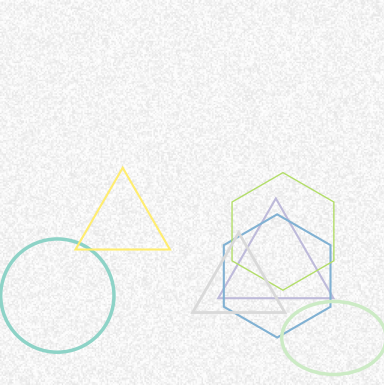[{"shape": "circle", "thickness": 2.5, "radius": 0.74, "center": [0.149, 0.232]}, {"shape": "triangle", "thickness": 1.5, "radius": 0.86, "center": [0.716, 0.312]}, {"shape": "hexagon", "thickness": 1.5, "radius": 0.8, "center": [0.72, 0.283]}, {"shape": "hexagon", "thickness": 1, "radius": 0.76, "center": [0.735, 0.399]}, {"shape": "triangle", "thickness": 2, "radius": 0.69, "center": [0.62, 0.257]}, {"shape": "oval", "thickness": 2.5, "radius": 0.68, "center": [0.867, 0.122]}, {"shape": "triangle", "thickness": 1.5, "radius": 0.71, "center": [0.319, 0.423]}]